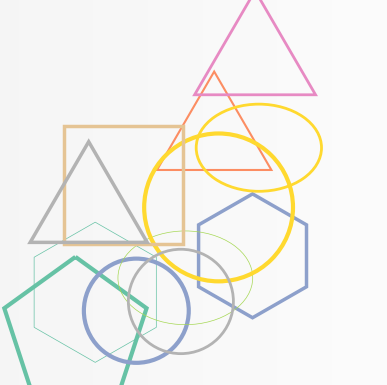[{"shape": "pentagon", "thickness": 3, "radius": 0.97, "center": [0.195, 0.14]}, {"shape": "hexagon", "thickness": 0.5, "radius": 0.91, "center": [0.246, 0.241]}, {"shape": "triangle", "thickness": 1.5, "radius": 0.85, "center": [0.553, 0.644]}, {"shape": "hexagon", "thickness": 2.5, "radius": 0.8, "center": [0.652, 0.336]}, {"shape": "circle", "thickness": 3, "radius": 0.68, "center": [0.352, 0.193]}, {"shape": "triangle", "thickness": 2, "radius": 0.9, "center": [0.658, 0.844]}, {"shape": "oval", "thickness": 0.5, "radius": 0.87, "center": [0.478, 0.278]}, {"shape": "circle", "thickness": 3, "radius": 0.96, "center": [0.564, 0.461]}, {"shape": "oval", "thickness": 2, "radius": 0.81, "center": [0.668, 0.616]}, {"shape": "square", "thickness": 2.5, "radius": 0.77, "center": [0.319, 0.52]}, {"shape": "circle", "thickness": 2, "radius": 0.68, "center": [0.467, 0.217]}, {"shape": "triangle", "thickness": 2.5, "radius": 0.87, "center": [0.229, 0.458]}]